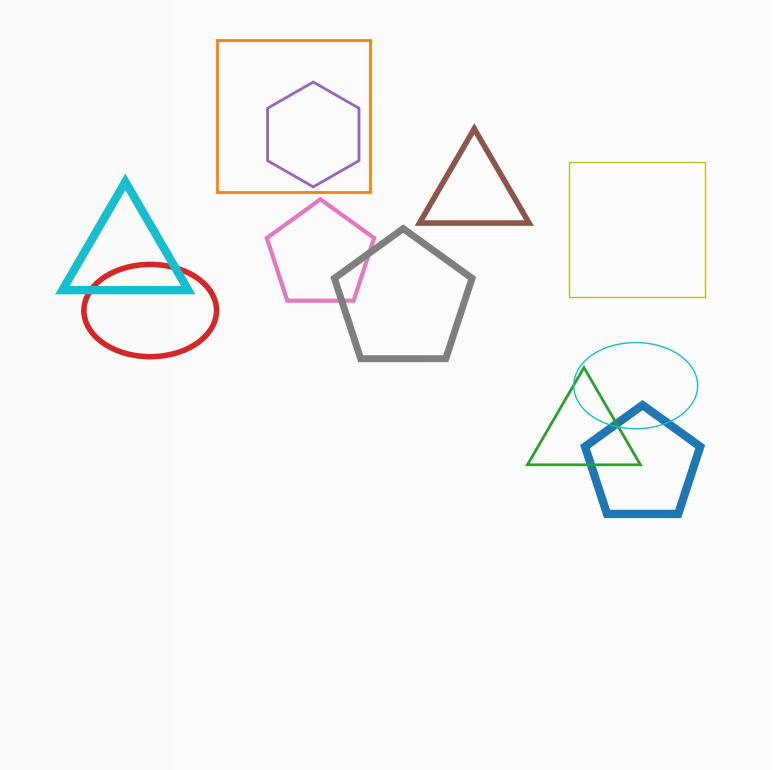[{"shape": "pentagon", "thickness": 3, "radius": 0.39, "center": [0.829, 0.396]}, {"shape": "square", "thickness": 1, "radius": 0.49, "center": [0.379, 0.849]}, {"shape": "triangle", "thickness": 1, "radius": 0.42, "center": [0.753, 0.438]}, {"shape": "oval", "thickness": 2, "radius": 0.43, "center": [0.194, 0.597]}, {"shape": "hexagon", "thickness": 1, "radius": 0.34, "center": [0.404, 0.825]}, {"shape": "triangle", "thickness": 2, "radius": 0.41, "center": [0.612, 0.751]}, {"shape": "pentagon", "thickness": 1.5, "radius": 0.36, "center": [0.414, 0.668]}, {"shape": "pentagon", "thickness": 2.5, "radius": 0.47, "center": [0.52, 0.61]}, {"shape": "square", "thickness": 0.5, "radius": 0.44, "center": [0.822, 0.702]}, {"shape": "triangle", "thickness": 3, "radius": 0.47, "center": [0.162, 0.67]}, {"shape": "oval", "thickness": 0.5, "radius": 0.4, "center": [0.82, 0.499]}]